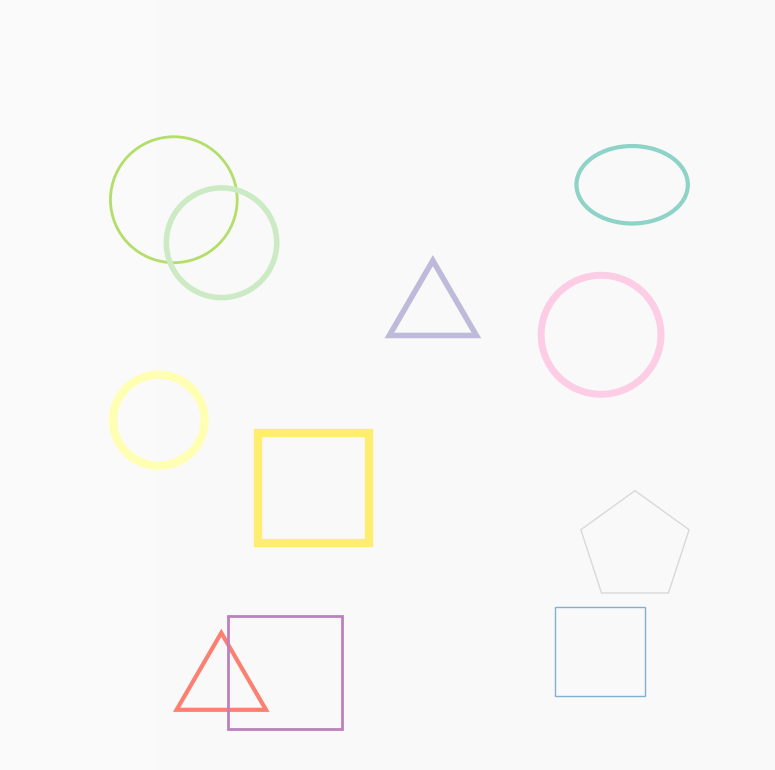[{"shape": "oval", "thickness": 1.5, "radius": 0.36, "center": [0.816, 0.76]}, {"shape": "circle", "thickness": 3, "radius": 0.3, "center": [0.205, 0.454]}, {"shape": "triangle", "thickness": 2, "radius": 0.32, "center": [0.559, 0.597]}, {"shape": "triangle", "thickness": 1.5, "radius": 0.33, "center": [0.286, 0.111]}, {"shape": "square", "thickness": 0.5, "radius": 0.29, "center": [0.774, 0.154]}, {"shape": "circle", "thickness": 1, "radius": 0.41, "center": [0.224, 0.741]}, {"shape": "circle", "thickness": 2.5, "radius": 0.39, "center": [0.776, 0.565]}, {"shape": "pentagon", "thickness": 0.5, "radius": 0.37, "center": [0.819, 0.289]}, {"shape": "square", "thickness": 1, "radius": 0.37, "center": [0.367, 0.127]}, {"shape": "circle", "thickness": 2, "radius": 0.36, "center": [0.286, 0.685]}, {"shape": "square", "thickness": 3, "radius": 0.36, "center": [0.404, 0.367]}]